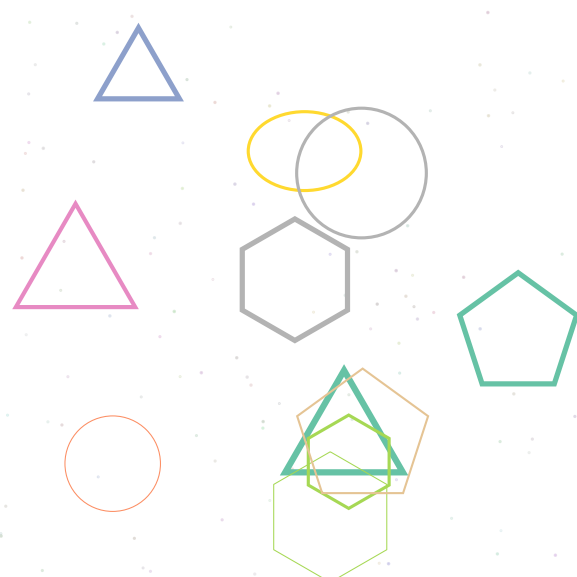[{"shape": "triangle", "thickness": 3, "radius": 0.59, "center": [0.596, 0.24]}, {"shape": "pentagon", "thickness": 2.5, "radius": 0.53, "center": [0.897, 0.42]}, {"shape": "circle", "thickness": 0.5, "radius": 0.41, "center": [0.195, 0.196]}, {"shape": "triangle", "thickness": 2.5, "radius": 0.41, "center": [0.24, 0.869]}, {"shape": "triangle", "thickness": 2, "radius": 0.6, "center": [0.131, 0.527]}, {"shape": "hexagon", "thickness": 0.5, "radius": 0.57, "center": [0.572, 0.104]}, {"shape": "hexagon", "thickness": 1.5, "radius": 0.4, "center": [0.604, 0.2]}, {"shape": "oval", "thickness": 1.5, "radius": 0.49, "center": [0.527, 0.737]}, {"shape": "pentagon", "thickness": 1, "radius": 0.6, "center": [0.628, 0.242]}, {"shape": "circle", "thickness": 1.5, "radius": 0.56, "center": [0.626, 0.7]}, {"shape": "hexagon", "thickness": 2.5, "radius": 0.53, "center": [0.511, 0.515]}]